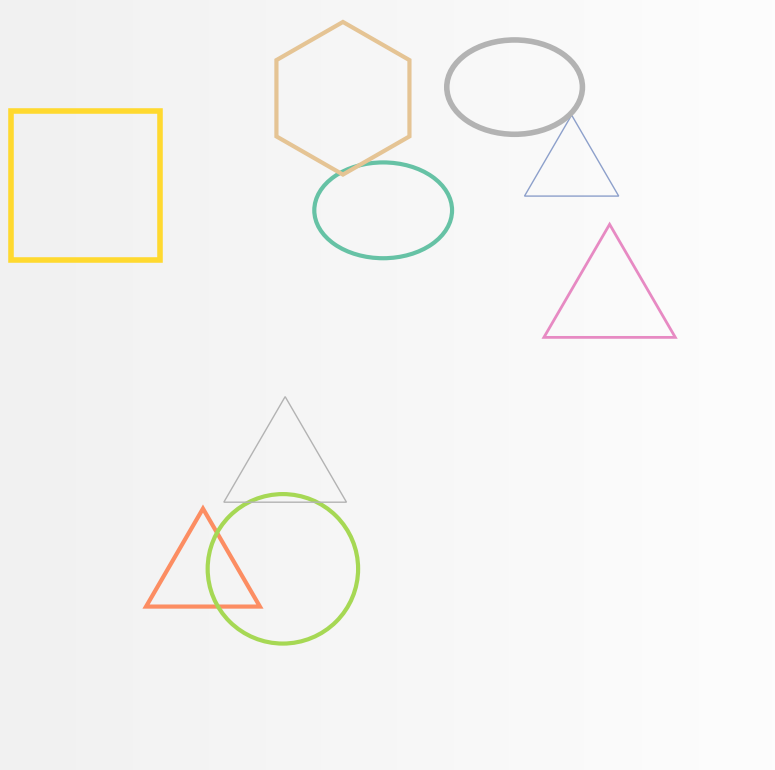[{"shape": "oval", "thickness": 1.5, "radius": 0.44, "center": [0.494, 0.727]}, {"shape": "triangle", "thickness": 1.5, "radius": 0.42, "center": [0.262, 0.255]}, {"shape": "triangle", "thickness": 0.5, "radius": 0.35, "center": [0.738, 0.78]}, {"shape": "triangle", "thickness": 1, "radius": 0.49, "center": [0.787, 0.611]}, {"shape": "circle", "thickness": 1.5, "radius": 0.49, "center": [0.365, 0.261]}, {"shape": "square", "thickness": 2, "radius": 0.48, "center": [0.11, 0.759]}, {"shape": "hexagon", "thickness": 1.5, "radius": 0.5, "center": [0.443, 0.872]}, {"shape": "triangle", "thickness": 0.5, "radius": 0.46, "center": [0.368, 0.393]}, {"shape": "oval", "thickness": 2, "radius": 0.44, "center": [0.664, 0.887]}]